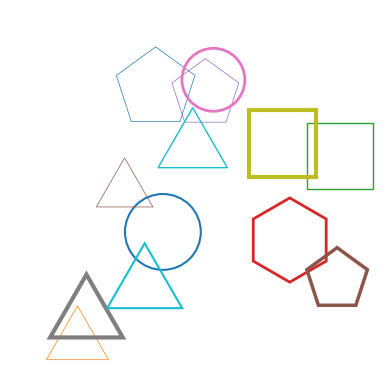[{"shape": "pentagon", "thickness": 0.5, "radius": 0.54, "center": [0.404, 0.771]}, {"shape": "circle", "thickness": 1.5, "radius": 0.49, "center": [0.423, 0.398]}, {"shape": "triangle", "thickness": 0.5, "radius": 0.47, "center": [0.201, 0.112]}, {"shape": "square", "thickness": 1, "radius": 0.43, "center": [0.882, 0.596]}, {"shape": "hexagon", "thickness": 2, "radius": 0.55, "center": [0.753, 0.377]}, {"shape": "pentagon", "thickness": 0.5, "radius": 0.46, "center": [0.533, 0.756]}, {"shape": "triangle", "thickness": 0.5, "radius": 0.42, "center": [0.324, 0.505]}, {"shape": "pentagon", "thickness": 2.5, "radius": 0.41, "center": [0.876, 0.274]}, {"shape": "circle", "thickness": 2, "radius": 0.41, "center": [0.554, 0.793]}, {"shape": "triangle", "thickness": 3, "radius": 0.54, "center": [0.225, 0.178]}, {"shape": "square", "thickness": 3, "radius": 0.43, "center": [0.734, 0.627]}, {"shape": "triangle", "thickness": 1, "radius": 0.52, "center": [0.501, 0.616]}, {"shape": "triangle", "thickness": 1.5, "radius": 0.56, "center": [0.376, 0.256]}]